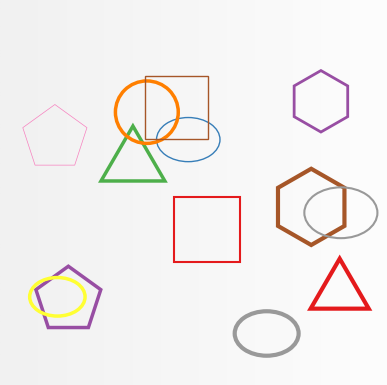[{"shape": "triangle", "thickness": 3, "radius": 0.43, "center": [0.877, 0.242]}, {"shape": "square", "thickness": 1.5, "radius": 0.43, "center": [0.535, 0.404]}, {"shape": "oval", "thickness": 1, "radius": 0.41, "center": [0.486, 0.637]}, {"shape": "triangle", "thickness": 2.5, "radius": 0.48, "center": [0.343, 0.577]}, {"shape": "pentagon", "thickness": 2.5, "radius": 0.44, "center": [0.176, 0.22]}, {"shape": "hexagon", "thickness": 2, "radius": 0.4, "center": [0.828, 0.737]}, {"shape": "circle", "thickness": 2.5, "radius": 0.41, "center": [0.379, 0.709]}, {"shape": "oval", "thickness": 2.5, "radius": 0.36, "center": [0.148, 0.229]}, {"shape": "square", "thickness": 1, "radius": 0.41, "center": [0.456, 0.721]}, {"shape": "hexagon", "thickness": 3, "radius": 0.5, "center": [0.803, 0.463]}, {"shape": "pentagon", "thickness": 0.5, "radius": 0.44, "center": [0.142, 0.641]}, {"shape": "oval", "thickness": 3, "radius": 0.41, "center": [0.688, 0.134]}, {"shape": "oval", "thickness": 1.5, "radius": 0.47, "center": [0.88, 0.447]}]